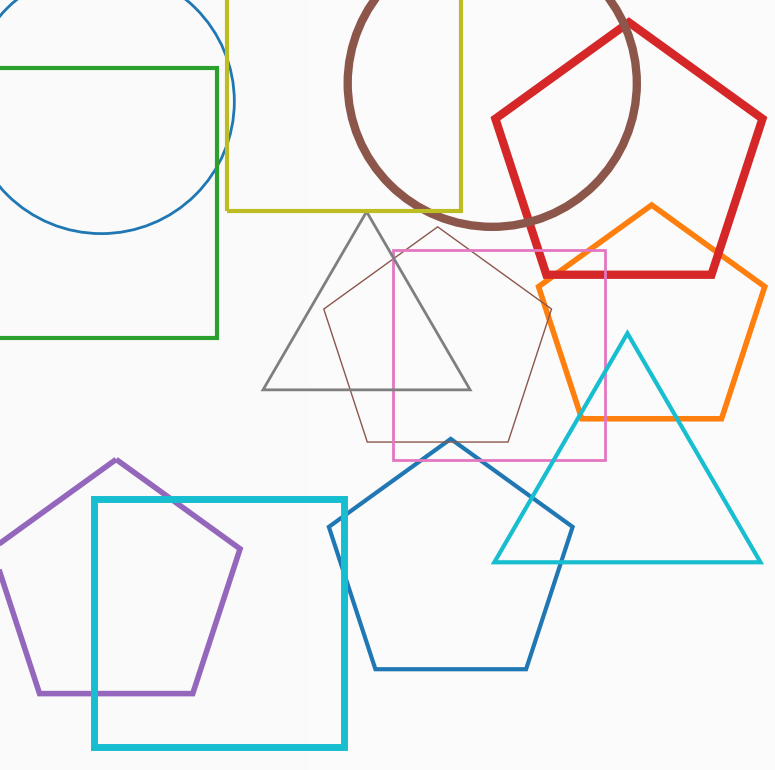[{"shape": "circle", "thickness": 1, "radius": 0.86, "center": [0.131, 0.868]}, {"shape": "pentagon", "thickness": 1.5, "radius": 0.83, "center": [0.582, 0.265]}, {"shape": "pentagon", "thickness": 2, "radius": 0.77, "center": [0.841, 0.58]}, {"shape": "square", "thickness": 1.5, "radius": 0.88, "center": [0.105, 0.736]}, {"shape": "pentagon", "thickness": 3, "radius": 0.91, "center": [0.812, 0.79]}, {"shape": "pentagon", "thickness": 2, "radius": 0.84, "center": [0.15, 0.235]}, {"shape": "circle", "thickness": 3, "radius": 0.93, "center": [0.635, 0.892]}, {"shape": "pentagon", "thickness": 0.5, "radius": 0.77, "center": [0.565, 0.551]}, {"shape": "square", "thickness": 1, "radius": 0.68, "center": [0.644, 0.54]}, {"shape": "triangle", "thickness": 1, "radius": 0.77, "center": [0.473, 0.571]}, {"shape": "square", "thickness": 1.5, "radius": 0.76, "center": [0.444, 0.878]}, {"shape": "square", "thickness": 2.5, "radius": 0.8, "center": [0.283, 0.191]}, {"shape": "triangle", "thickness": 1.5, "radius": 0.99, "center": [0.81, 0.369]}]